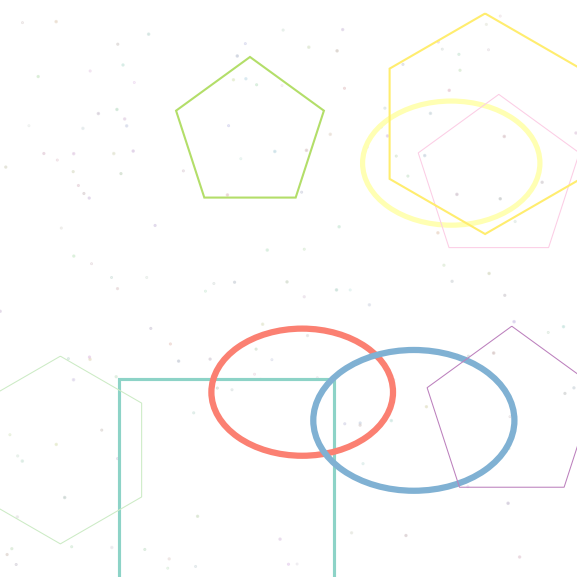[{"shape": "square", "thickness": 1.5, "radius": 0.93, "center": [0.392, 0.158]}, {"shape": "oval", "thickness": 2.5, "radius": 0.77, "center": [0.781, 0.717]}, {"shape": "oval", "thickness": 3, "radius": 0.79, "center": [0.523, 0.32]}, {"shape": "oval", "thickness": 3, "radius": 0.87, "center": [0.717, 0.271]}, {"shape": "pentagon", "thickness": 1, "radius": 0.67, "center": [0.433, 0.766]}, {"shape": "pentagon", "thickness": 0.5, "radius": 0.73, "center": [0.864, 0.689]}, {"shape": "pentagon", "thickness": 0.5, "radius": 0.77, "center": [0.886, 0.28]}, {"shape": "hexagon", "thickness": 0.5, "radius": 0.81, "center": [0.105, 0.22]}, {"shape": "hexagon", "thickness": 1, "radius": 0.95, "center": [0.84, 0.785]}]